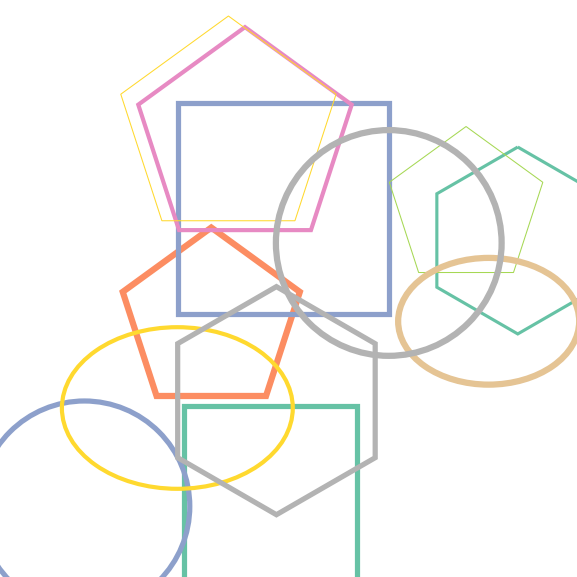[{"shape": "hexagon", "thickness": 1.5, "radius": 0.81, "center": [0.897, 0.583]}, {"shape": "square", "thickness": 2.5, "radius": 0.75, "center": [0.468, 0.146]}, {"shape": "pentagon", "thickness": 3, "radius": 0.81, "center": [0.366, 0.444]}, {"shape": "square", "thickness": 2.5, "radius": 0.91, "center": [0.492, 0.637]}, {"shape": "circle", "thickness": 2.5, "radius": 0.91, "center": [0.146, 0.122]}, {"shape": "pentagon", "thickness": 2, "radius": 0.97, "center": [0.424, 0.758]}, {"shape": "pentagon", "thickness": 0.5, "radius": 0.7, "center": [0.807, 0.64]}, {"shape": "pentagon", "thickness": 0.5, "radius": 0.98, "center": [0.396, 0.775]}, {"shape": "oval", "thickness": 2, "radius": 1.0, "center": [0.307, 0.293]}, {"shape": "oval", "thickness": 3, "radius": 0.78, "center": [0.846, 0.443]}, {"shape": "circle", "thickness": 3, "radius": 0.98, "center": [0.673, 0.578]}, {"shape": "hexagon", "thickness": 2.5, "radius": 0.99, "center": [0.479, 0.305]}]